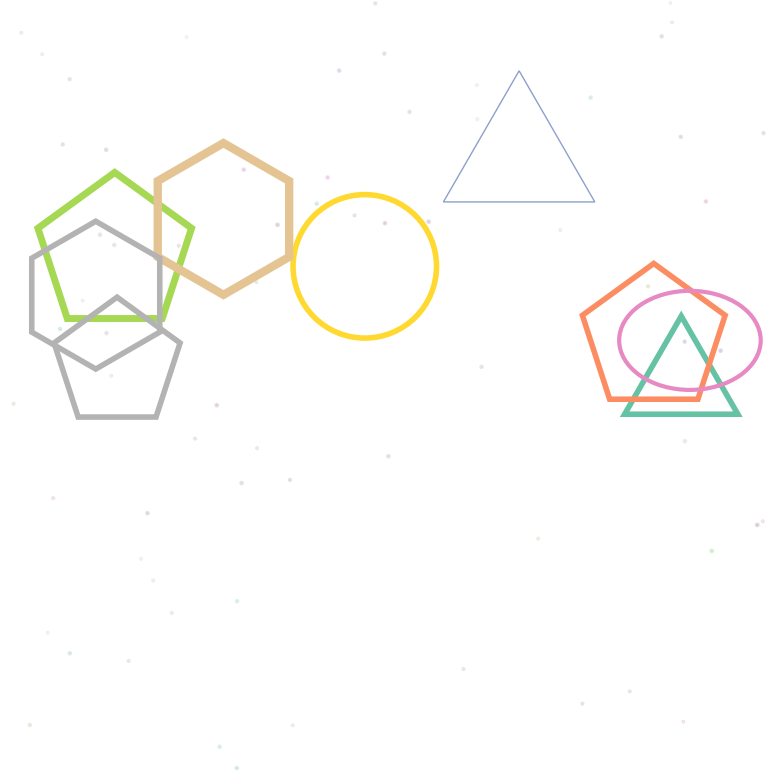[{"shape": "triangle", "thickness": 2, "radius": 0.42, "center": [0.885, 0.505]}, {"shape": "pentagon", "thickness": 2, "radius": 0.49, "center": [0.849, 0.56]}, {"shape": "triangle", "thickness": 0.5, "radius": 0.57, "center": [0.674, 0.795]}, {"shape": "oval", "thickness": 1.5, "radius": 0.46, "center": [0.896, 0.558]}, {"shape": "pentagon", "thickness": 2.5, "radius": 0.52, "center": [0.149, 0.671]}, {"shape": "circle", "thickness": 2, "radius": 0.47, "center": [0.474, 0.654]}, {"shape": "hexagon", "thickness": 3, "radius": 0.49, "center": [0.29, 0.716]}, {"shape": "hexagon", "thickness": 2, "radius": 0.48, "center": [0.124, 0.617]}, {"shape": "pentagon", "thickness": 2, "radius": 0.43, "center": [0.152, 0.528]}]